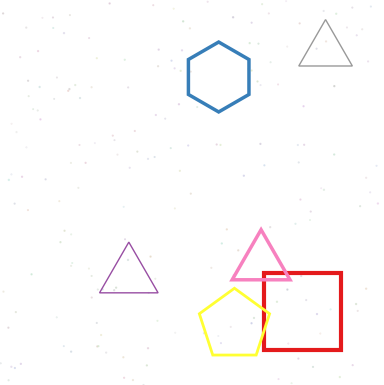[{"shape": "square", "thickness": 3, "radius": 0.5, "center": [0.786, 0.19]}, {"shape": "hexagon", "thickness": 2.5, "radius": 0.45, "center": [0.568, 0.8]}, {"shape": "triangle", "thickness": 1, "radius": 0.44, "center": [0.335, 0.283]}, {"shape": "pentagon", "thickness": 2, "radius": 0.48, "center": [0.609, 0.155]}, {"shape": "triangle", "thickness": 2.5, "radius": 0.43, "center": [0.678, 0.317]}, {"shape": "triangle", "thickness": 1, "radius": 0.4, "center": [0.846, 0.869]}]